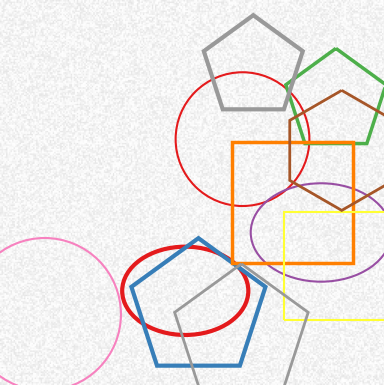[{"shape": "circle", "thickness": 1.5, "radius": 0.87, "center": [0.63, 0.639]}, {"shape": "oval", "thickness": 3, "radius": 0.82, "center": [0.481, 0.245]}, {"shape": "pentagon", "thickness": 3, "radius": 0.92, "center": [0.515, 0.198]}, {"shape": "pentagon", "thickness": 2.5, "radius": 0.68, "center": [0.872, 0.738]}, {"shape": "oval", "thickness": 1.5, "radius": 0.91, "center": [0.834, 0.396]}, {"shape": "square", "thickness": 2.5, "radius": 0.79, "center": [0.76, 0.473]}, {"shape": "square", "thickness": 1.5, "radius": 0.7, "center": [0.877, 0.309]}, {"shape": "hexagon", "thickness": 2, "radius": 0.78, "center": [0.888, 0.609]}, {"shape": "circle", "thickness": 1.5, "radius": 0.99, "center": [0.116, 0.184]}, {"shape": "pentagon", "thickness": 3, "radius": 0.68, "center": [0.658, 0.825]}, {"shape": "pentagon", "thickness": 2, "radius": 0.91, "center": [0.627, 0.132]}]